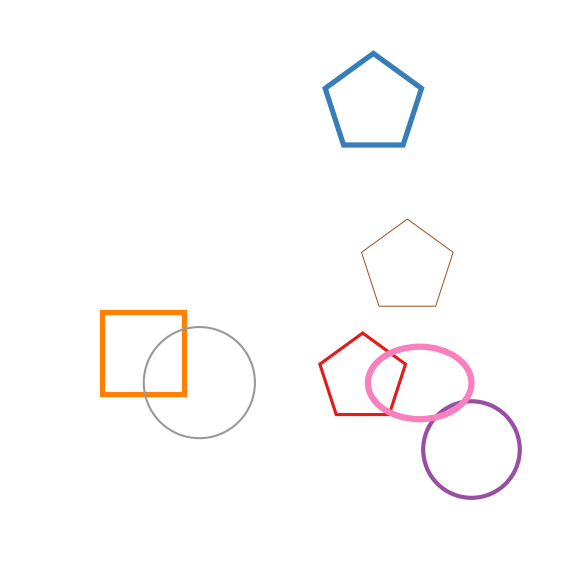[{"shape": "pentagon", "thickness": 1.5, "radius": 0.39, "center": [0.628, 0.344]}, {"shape": "pentagon", "thickness": 2.5, "radius": 0.44, "center": [0.646, 0.819]}, {"shape": "circle", "thickness": 2, "radius": 0.42, "center": [0.816, 0.221]}, {"shape": "square", "thickness": 2.5, "radius": 0.36, "center": [0.248, 0.389]}, {"shape": "pentagon", "thickness": 0.5, "radius": 0.42, "center": [0.705, 0.536]}, {"shape": "oval", "thickness": 3, "radius": 0.45, "center": [0.727, 0.336]}, {"shape": "circle", "thickness": 1, "radius": 0.48, "center": [0.345, 0.337]}]